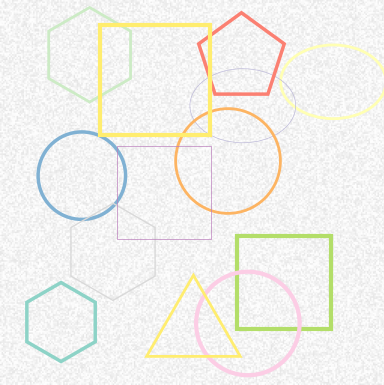[{"shape": "hexagon", "thickness": 2.5, "radius": 0.51, "center": [0.159, 0.164]}, {"shape": "oval", "thickness": 2, "radius": 0.68, "center": [0.866, 0.787]}, {"shape": "oval", "thickness": 0.5, "radius": 0.69, "center": [0.631, 0.725]}, {"shape": "pentagon", "thickness": 2.5, "radius": 0.58, "center": [0.627, 0.85]}, {"shape": "circle", "thickness": 2.5, "radius": 0.57, "center": [0.213, 0.544]}, {"shape": "circle", "thickness": 2, "radius": 0.68, "center": [0.592, 0.582]}, {"shape": "square", "thickness": 3, "radius": 0.61, "center": [0.738, 0.267]}, {"shape": "circle", "thickness": 3, "radius": 0.67, "center": [0.644, 0.16]}, {"shape": "hexagon", "thickness": 1, "radius": 0.63, "center": [0.294, 0.346]}, {"shape": "square", "thickness": 0.5, "radius": 0.61, "center": [0.426, 0.5]}, {"shape": "hexagon", "thickness": 2, "radius": 0.61, "center": [0.233, 0.858]}, {"shape": "square", "thickness": 3, "radius": 0.71, "center": [0.403, 0.792]}, {"shape": "triangle", "thickness": 2, "radius": 0.7, "center": [0.502, 0.145]}]